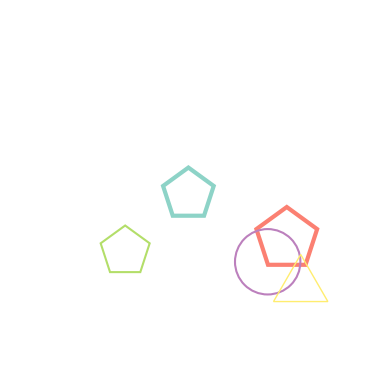[{"shape": "pentagon", "thickness": 3, "radius": 0.35, "center": [0.489, 0.496]}, {"shape": "pentagon", "thickness": 3, "radius": 0.41, "center": [0.745, 0.379]}, {"shape": "pentagon", "thickness": 1.5, "radius": 0.33, "center": [0.325, 0.347]}, {"shape": "circle", "thickness": 1.5, "radius": 0.42, "center": [0.695, 0.32]}, {"shape": "triangle", "thickness": 1, "radius": 0.41, "center": [0.781, 0.257]}]